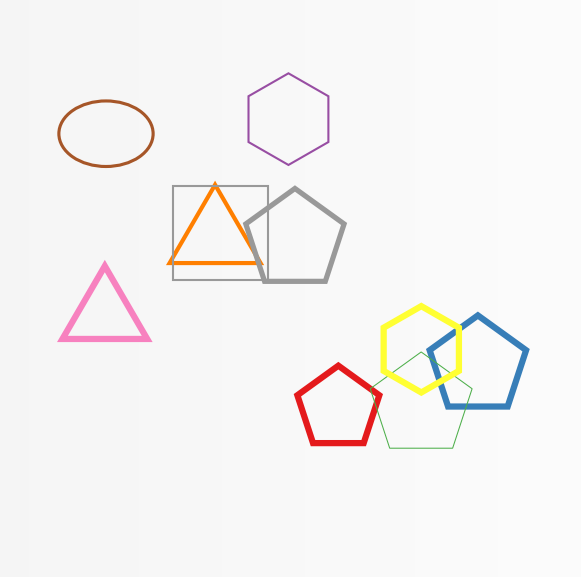[{"shape": "pentagon", "thickness": 3, "radius": 0.37, "center": [0.582, 0.292]}, {"shape": "pentagon", "thickness": 3, "radius": 0.44, "center": [0.822, 0.366]}, {"shape": "pentagon", "thickness": 0.5, "radius": 0.46, "center": [0.725, 0.298]}, {"shape": "hexagon", "thickness": 1, "radius": 0.4, "center": [0.496, 0.793]}, {"shape": "triangle", "thickness": 2, "radius": 0.45, "center": [0.37, 0.589]}, {"shape": "hexagon", "thickness": 3, "radius": 0.37, "center": [0.725, 0.394]}, {"shape": "oval", "thickness": 1.5, "radius": 0.41, "center": [0.182, 0.768]}, {"shape": "triangle", "thickness": 3, "radius": 0.42, "center": [0.18, 0.454]}, {"shape": "pentagon", "thickness": 2.5, "radius": 0.44, "center": [0.507, 0.584]}, {"shape": "square", "thickness": 1, "radius": 0.41, "center": [0.379, 0.596]}]